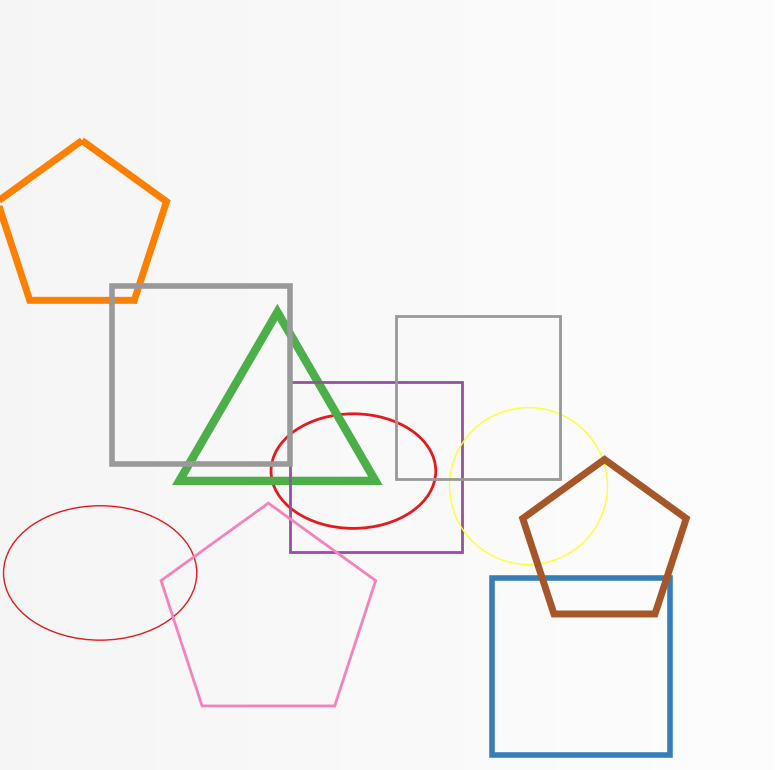[{"shape": "oval", "thickness": 1, "radius": 0.53, "center": [0.456, 0.388]}, {"shape": "oval", "thickness": 0.5, "radius": 0.62, "center": [0.129, 0.256]}, {"shape": "square", "thickness": 2, "radius": 0.58, "center": [0.75, 0.135]}, {"shape": "triangle", "thickness": 3, "radius": 0.73, "center": [0.358, 0.449]}, {"shape": "square", "thickness": 1, "radius": 0.55, "center": [0.485, 0.393]}, {"shape": "pentagon", "thickness": 2.5, "radius": 0.57, "center": [0.106, 0.703]}, {"shape": "circle", "thickness": 0.5, "radius": 0.51, "center": [0.682, 0.369]}, {"shape": "pentagon", "thickness": 2.5, "radius": 0.55, "center": [0.78, 0.292]}, {"shape": "pentagon", "thickness": 1, "radius": 0.73, "center": [0.346, 0.201]}, {"shape": "square", "thickness": 1, "radius": 0.53, "center": [0.617, 0.483]}, {"shape": "square", "thickness": 2, "radius": 0.58, "center": [0.259, 0.513]}]